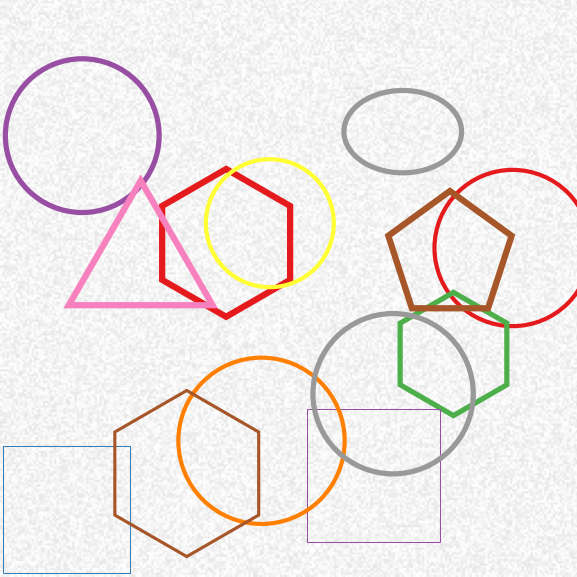[{"shape": "circle", "thickness": 2, "radius": 0.68, "center": [0.888, 0.57]}, {"shape": "hexagon", "thickness": 3, "radius": 0.64, "center": [0.392, 0.579]}, {"shape": "square", "thickness": 0.5, "radius": 0.55, "center": [0.116, 0.116]}, {"shape": "hexagon", "thickness": 2.5, "radius": 0.53, "center": [0.785, 0.386]}, {"shape": "circle", "thickness": 2.5, "radius": 0.67, "center": [0.142, 0.764]}, {"shape": "square", "thickness": 0.5, "radius": 0.58, "center": [0.647, 0.175]}, {"shape": "circle", "thickness": 2, "radius": 0.72, "center": [0.453, 0.236]}, {"shape": "circle", "thickness": 2, "radius": 0.55, "center": [0.467, 0.613]}, {"shape": "pentagon", "thickness": 3, "radius": 0.56, "center": [0.779, 0.556]}, {"shape": "hexagon", "thickness": 1.5, "radius": 0.72, "center": [0.323, 0.179]}, {"shape": "triangle", "thickness": 3, "radius": 0.72, "center": [0.244, 0.543]}, {"shape": "circle", "thickness": 2.5, "radius": 0.69, "center": [0.681, 0.317]}, {"shape": "oval", "thickness": 2.5, "radius": 0.51, "center": [0.697, 0.771]}]